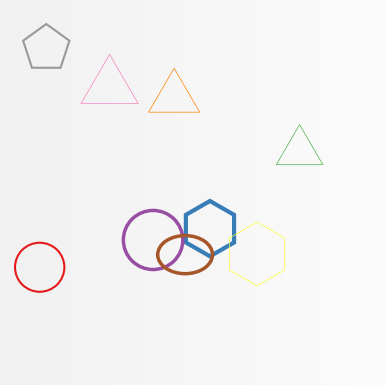[{"shape": "circle", "thickness": 1.5, "radius": 0.32, "center": [0.102, 0.306]}, {"shape": "hexagon", "thickness": 3, "radius": 0.36, "center": [0.542, 0.406]}, {"shape": "triangle", "thickness": 0.5, "radius": 0.35, "center": [0.773, 0.607]}, {"shape": "circle", "thickness": 2.5, "radius": 0.38, "center": [0.395, 0.377]}, {"shape": "triangle", "thickness": 0.5, "radius": 0.38, "center": [0.449, 0.747]}, {"shape": "hexagon", "thickness": 0.5, "radius": 0.41, "center": [0.663, 0.34]}, {"shape": "oval", "thickness": 2.5, "radius": 0.35, "center": [0.478, 0.339]}, {"shape": "triangle", "thickness": 0.5, "radius": 0.43, "center": [0.283, 0.773]}, {"shape": "pentagon", "thickness": 1.5, "radius": 0.31, "center": [0.119, 0.875]}]